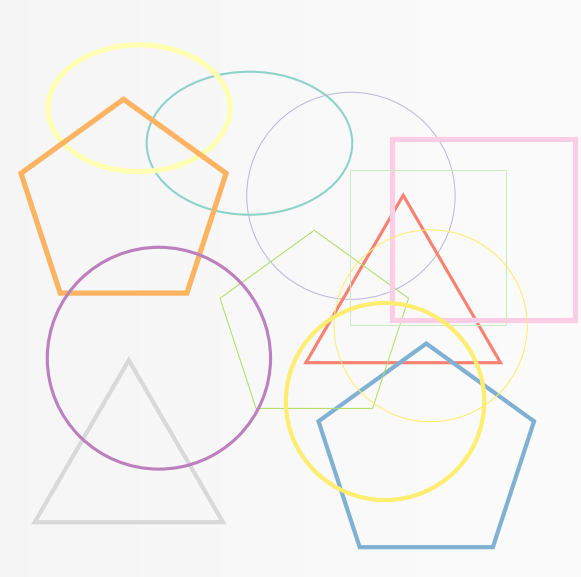[{"shape": "oval", "thickness": 1, "radius": 0.88, "center": [0.429, 0.751]}, {"shape": "oval", "thickness": 2.5, "radius": 0.78, "center": [0.239, 0.812]}, {"shape": "circle", "thickness": 0.5, "radius": 0.9, "center": [0.604, 0.66]}, {"shape": "triangle", "thickness": 1.5, "radius": 0.97, "center": [0.694, 0.468]}, {"shape": "pentagon", "thickness": 2, "radius": 0.97, "center": [0.733, 0.209]}, {"shape": "pentagon", "thickness": 2.5, "radius": 0.93, "center": [0.213, 0.642]}, {"shape": "pentagon", "thickness": 0.5, "radius": 0.85, "center": [0.541, 0.43]}, {"shape": "square", "thickness": 2.5, "radius": 0.79, "center": [0.832, 0.602]}, {"shape": "triangle", "thickness": 2, "radius": 0.94, "center": [0.222, 0.188]}, {"shape": "circle", "thickness": 1.5, "radius": 0.96, "center": [0.273, 0.379]}, {"shape": "square", "thickness": 0.5, "radius": 0.67, "center": [0.736, 0.571]}, {"shape": "circle", "thickness": 2, "radius": 0.85, "center": [0.662, 0.304]}, {"shape": "circle", "thickness": 0.5, "radius": 0.83, "center": [0.741, 0.435]}]